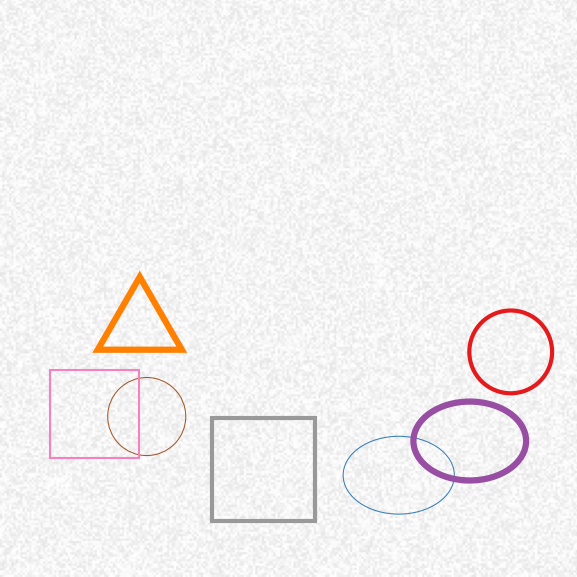[{"shape": "circle", "thickness": 2, "radius": 0.36, "center": [0.884, 0.39]}, {"shape": "oval", "thickness": 0.5, "radius": 0.48, "center": [0.69, 0.176]}, {"shape": "oval", "thickness": 3, "radius": 0.49, "center": [0.813, 0.235]}, {"shape": "triangle", "thickness": 3, "radius": 0.42, "center": [0.242, 0.436]}, {"shape": "circle", "thickness": 0.5, "radius": 0.34, "center": [0.254, 0.278]}, {"shape": "square", "thickness": 1, "radius": 0.38, "center": [0.164, 0.282]}, {"shape": "square", "thickness": 2, "radius": 0.45, "center": [0.457, 0.186]}]